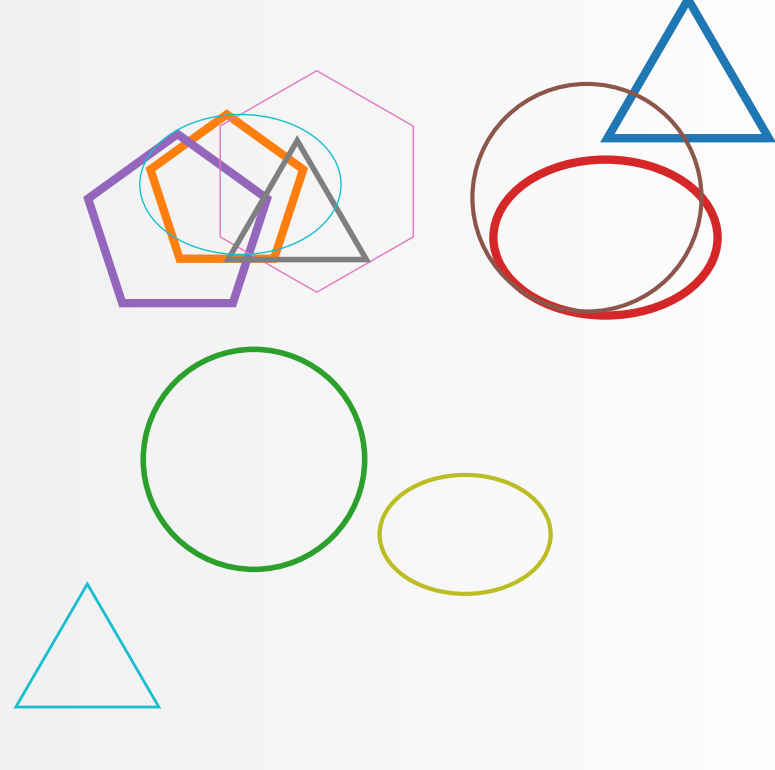[{"shape": "triangle", "thickness": 3, "radius": 0.6, "center": [0.888, 0.881]}, {"shape": "pentagon", "thickness": 3, "radius": 0.52, "center": [0.293, 0.748]}, {"shape": "circle", "thickness": 2, "radius": 0.71, "center": [0.328, 0.403]}, {"shape": "oval", "thickness": 3, "radius": 0.72, "center": [0.781, 0.691]}, {"shape": "pentagon", "thickness": 3, "radius": 0.61, "center": [0.229, 0.705]}, {"shape": "circle", "thickness": 1.5, "radius": 0.74, "center": [0.757, 0.743]}, {"shape": "hexagon", "thickness": 0.5, "radius": 0.72, "center": [0.409, 0.764]}, {"shape": "triangle", "thickness": 2, "radius": 0.52, "center": [0.384, 0.714]}, {"shape": "oval", "thickness": 1.5, "radius": 0.55, "center": [0.6, 0.306]}, {"shape": "triangle", "thickness": 1, "radius": 0.53, "center": [0.113, 0.135]}, {"shape": "oval", "thickness": 0.5, "radius": 0.65, "center": [0.31, 0.76]}]